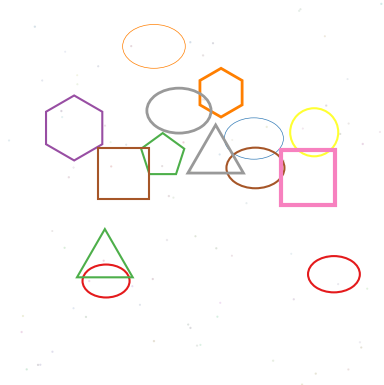[{"shape": "oval", "thickness": 1.5, "radius": 0.34, "center": [0.867, 0.288]}, {"shape": "oval", "thickness": 1.5, "radius": 0.31, "center": [0.275, 0.27]}, {"shape": "oval", "thickness": 0.5, "radius": 0.38, "center": [0.659, 0.64]}, {"shape": "triangle", "thickness": 1.5, "radius": 0.42, "center": [0.272, 0.321]}, {"shape": "pentagon", "thickness": 1.5, "radius": 0.29, "center": [0.423, 0.595]}, {"shape": "hexagon", "thickness": 1.5, "radius": 0.42, "center": [0.193, 0.668]}, {"shape": "hexagon", "thickness": 2, "radius": 0.32, "center": [0.574, 0.759]}, {"shape": "oval", "thickness": 0.5, "radius": 0.41, "center": [0.4, 0.88]}, {"shape": "circle", "thickness": 1.5, "radius": 0.31, "center": [0.816, 0.656]}, {"shape": "oval", "thickness": 1.5, "radius": 0.38, "center": [0.663, 0.564]}, {"shape": "square", "thickness": 1.5, "radius": 0.33, "center": [0.32, 0.55]}, {"shape": "square", "thickness": 3, "radius": 0.35, "center": [0.801, 0.539]}, {"shape": "triangle", "thickness": 2, "radius": 0.42, "center": [0.56, 0.592]}, {"shape": "oval", "thickness": 2, "radius": 0.42, "center": [0.465, 0.713]}]